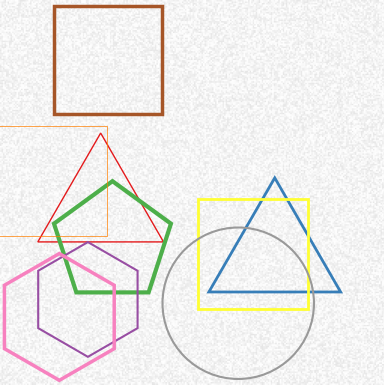[{"shape": "triangle", "thickness": 1, "radius": 0.94, "center": [0.261, 0.466]}, {"shape": "triangle", "thickness": 2, "radius": 0.99, "center": [0.714, 0.34]}, {"shape": "pentagon", "thickness": 3, "radius": 0.8, "center": [0.292, 0.37]}, {"shape": "hexagon", "thickness": 1.5, "radius": 0.75, "center": [0.228, 0.222]}, {"shape": "square", "thickness": 0.5, "radius": 0.71, "center": [0.135, 0.529]}, {"shape": "square", "thickness": 2, "radius": 0.71, "center": [0.657, 0.34]}, {"shape": "square", "thickness": 2.5, "radius": 0.7, "center": [0.28, 0.843]}, {"shape": "hexagon", "thickness": 2.5, "radius": 0.82, "center": [0.154, 0.177]}, {"shape": "circle", "thickness": 1.5, "radius": 0.98, "center": [0.619, 0.212]}]